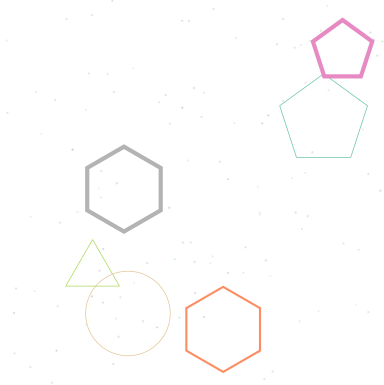[{"shape": "pentagon", "thickness": 0.5, "radius": 0.6, "center": [0.841, 0.688]}, {"shape": "hexagon", "thickness": 1.5, "radius": 0.55, "center": [0.58, 0.144]}, {"shape": "pentagon", "thickness": 3, "radius": 0.4, "center": [0.89, 0.867]}, {"shape": "triangle", "thickness": 0.5, "radius": 0.4, "center": [0.24, 0.297]}, {"shape": "circle", "thickness": 0.5, "radius": 0.55, "center": [0.332, 0.186]}, {"shape": "hexagon", "thickness": 3, "radius": 0.55, "center": [0.322, 0.509]}]